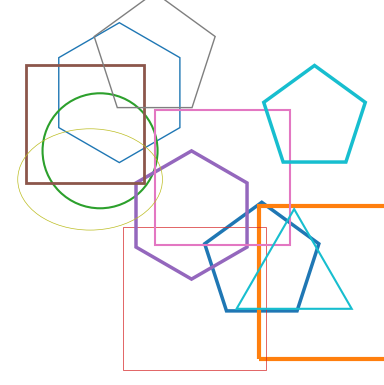[{"shape": "pentagon", "thickness": 2.5, "radius": 0.78, "center": [0.68, 0.319]}, {"shape": "hexagon", "thickness": 1, "radius": 0.91, "center": [0.31, 0.759]}, {"shape": "square", "thickness": 3, "radius": 1.0, "center": [0.871, 0.266]}, {"shape": "circle", "thickness": 1.5, "radius": 0.75, "center": [0.26, 0.608]}, {"shape": "square", "thickness": 0.5, "radius": 0.93, "center": [0.505, 0.224]}, {"shape": "hexagon", "thickness": 2.5, "radius": 0.83, "center": [0.497, 0.442]}, {"shape": "square", "thickness": 2, "radius": 0.77, "center": [0.22, 0.679]}, {"shape": "square", "thickness": 1.5, "radius": 0.88, "center": [0.578, 0.539]}, {"shape": "pentagon", "thickness": 1, "radius": 0.83, "center": [0.402, 0.854]}, {"shape": "oval", "thickness": 0.5, "radius": 0.94, "center": [0.234, 0.534]}, {"shape": "pentagon", "thickness": 2.5, "radius": 0.69, "center": [0.817, 0.691]}, {"shape": "triangle", "thickness": 1.5, "radius": 0.86, "center": [0.764, 0.284]}]